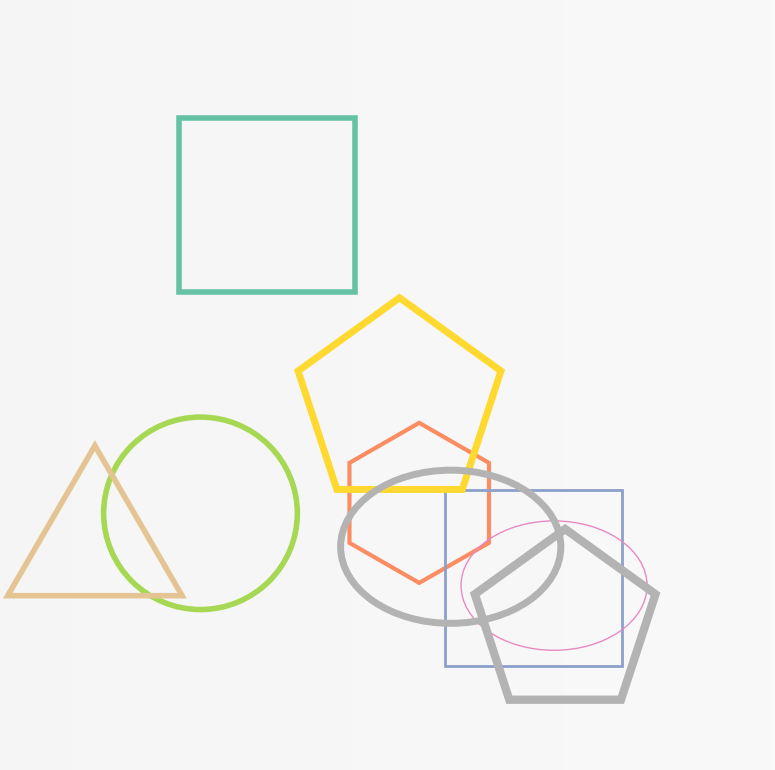[{"shape": "square", "thickness": 2, "radius": 0.57, "center": [0.345, 0.734]}, {"shape": "hexagon", "thickness": 1.5, "radius": 0.52, "center": [0.541, 0.347]}, {"shape": "square", "thickness": 1, "radius": 0.57, "center": [0.688, 0.249]}, {"shape": "oval", "thickness": 0.5, "radius": 0.6, "center": [0.715, 0.239]}, {"shape": "circle", "thickness": 2, "radius": 0.62, "center": [0.259, 0.333]}, {"shape": "pentagon", "thickness": 2.5, "radius": 0.69, "center": [0.516, 0.476]}, {"shape": "triangle", "thickness": 2, "radius": 0.65, "center": [0.122, 0.291]}, {"shape": "oval", "thickness": 2.5, "radius": 0.71, "center": [0.582, 0.29]}, {"shape": "pentagon", "thickness": 3, "radius": 0.61, "center": [0.729, 0.19]}]